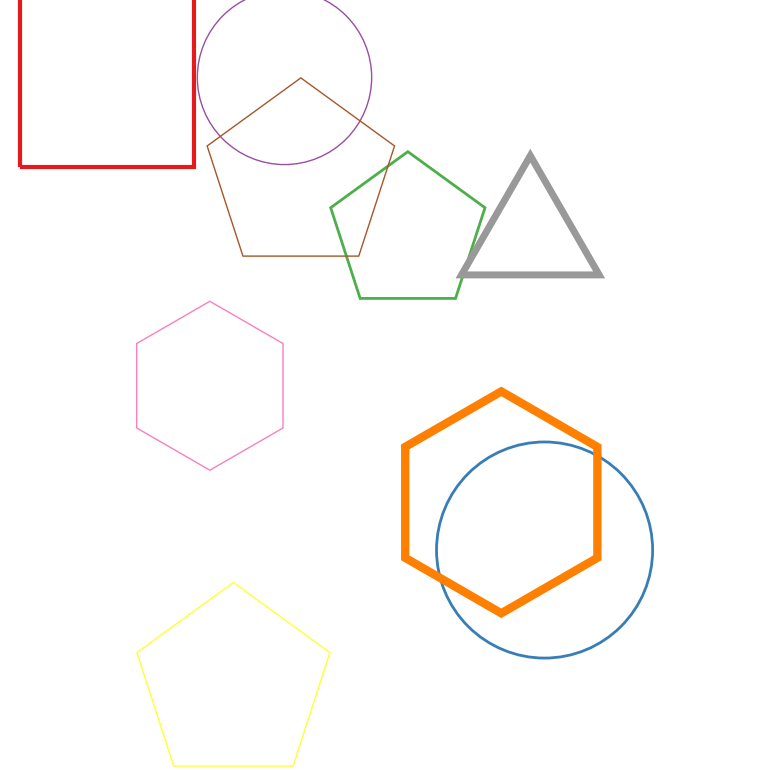[{"shape": "square", "thickness": 1.5, "radius": 0.56, "center": [0.139, 0.896]}, {"shape": "circle", "thickness": 1, "radius": 0.7, "center": [0.707, 0.286]}, {"shape": "pentagon", "thickness": 1, "radius": 0.53, "center": [0.53, 0.698]}, {"shape": "circle", "thickness": 0.5, "radius": 0.57, "center": [0.369, 0.899]}, {"shape": "hexagon", "thickness": 3, "radius": 0.72, "center": [0.651, 0.348]}, {"shape": "pentagon", "thickness": 0.5, "radius": 0.66, "center": [0.303, 0.112]}, {"shape": "pentagon", "thickness": 0.5, "radius": 0.64, "center": [0.391, 0.771]}, {"shape": "hexagon", "thickness": 0.5, "radius": 0.55, "center": [0.273, 0.499]}, {"shape": "triangle", "thickness": 2.5, "radius": 0.52, "center": [0.689, 0.695]}]